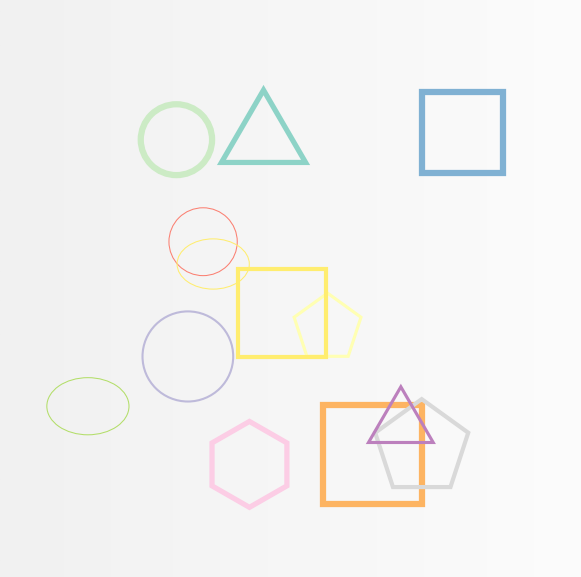[{"shape": "triangle", "thickness": 2.5, "radius": 0.42, "center": [0.453, 0.76]}, {"shape": "pentagon", "thickness": 1.5, "radius": 0.3, "center": [0.564, 0.431]}, {"shape": "circle", "thickness": 1, "radius": 0.39, "center": [0.323, 0.382]}, {"shape": "circle", "thickness": 0.5, "radius": 0.29, "center": [0.349, 0.581]}, {"shape": "square", "thickness": 3, "radius": 0.35, "center": [0.796, 0.77]}, {"shape": "square", "thickness": 3, "radius": 0.43, "center": [0.641, 0.213]}, {"shape": "oval", "thickness": 0.5, "radius": 0.35, "center": [0.151, 0.296]}, {"shape": "hexagon", "thickness": 2.5, "radius": 0.37, "center": [0.429, 0.195]}, {"shape": "pentagon", "thickness": 2, "radius": 0.42, "center": [0.726, 0.224]}, {"shape": "triangle", "thickness": 1.5, "radius": 0.32, "center": [0.69, 0.265]}, {"shape": "circle", "thickness": 3, "radius": 0.31, "center": [0.304, 0.757]}, {"shape": "oval", "thickness": 0.5, "radius": 0.31, "center": [0.367, 0.542]}, {"shape": "square", "thickness": 2, "radius": 0.38, "center": [0.485, 0.457]}]